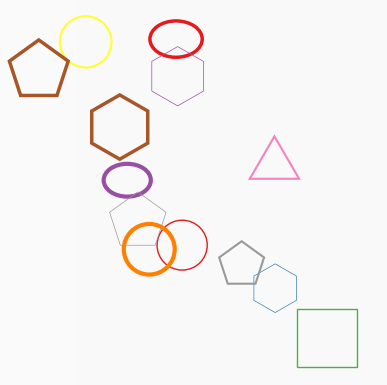[{"shape": "circle", "thickness": 1, "radius": 0.32, "center": [0.47, 0.363]}, {"shape": "oval", "thickness": 2.5, "radius": 0.34, "center": [0.454, 0.898]}, {"shape": "hexagon", "thickness": 0.5, "radius": 0.32, "center": [0.71, 0.251]}, {"shape": "square", "thickness": 1, "radius": 0.38, "center": [0.844, 0.122]}, {"shape": "oval", "thickness": 3, "radius": 0.3, "center": [0.328, 0.532]}, {"shape": "hexagon", "thickness": 0.5, "radius": 0.39, "center": [0.458, 0.802]}, {"shape": "circle", "thickness": 3, "radius": 0.33, "center": [0.385, 0.353]}, {"shape": "circle", "thickness": 1.5, "radius": 0.33, "center": [0.221, 0.891]}, {"shape": "hexagon", "thickness": 2.5, "radius": 0.42, "center": [0.309, 0.67]}, {"shape": "pentagon", "thickness": 2.5, "radius": 0.4, "center": [0.1, 0.816]}, {"shape": "triangle", "thickness": 1.5, "radius": 0.37, "center": [0.708, 0.572]}, {"shape": "pentagon", "thickness": 0.5, "radius": 0.38, "center": [0.356, 0.425]}, {"shape": "pentagon", "thickness": 1.5, "radius": 0.3, "center": [0.624, 0.312]}]